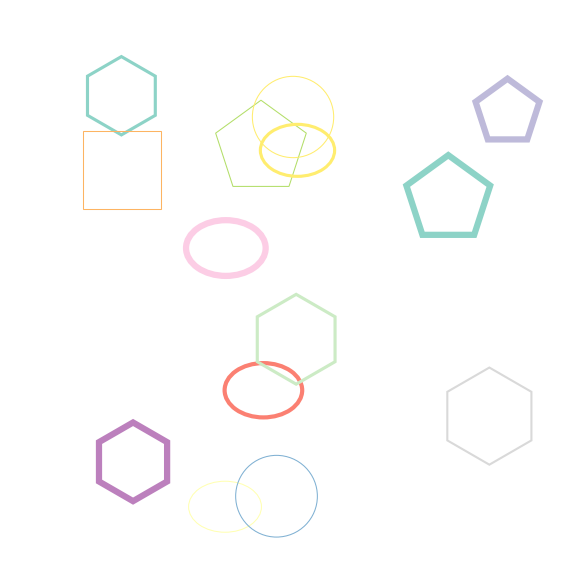[{"shape": "pentagon", "thickness": 3, "radius": 0.38, "center": [0.776, 0.654]}, {"shape": "hexagon", "thickness": 1.5, "radius": 0.34, "center": [0.21, 0.833]}, {"shape": "oval", "thickness": 0.5, "radius": 0.32, "center": [0.39, 0.122]}, {"shape": "pentagon", "thickness": 3, "radius": 0.29, "center": [0.879, 0.805]}, {"shape": "oval", "thickness": 2, "radius": 0.34, "center": [0.456, 0.323]}, {"shape": "circle", "thickness": 0.5, "radius": 0.35, "center": [0.479, 0.14]}, {"shape": "square", "thickness": 0.5, "radius": 0.34, "center": [0.211, 0.704]}, {"shape": "pentagon", "thickness": 0.5, "radius": 0.41, "center": [0.452, 0.743]}, {"shape": "oval", "thickness": 3, "radius": 0.34, "center": [0.391, 0.57]}, {"shape": "hexagon", "thickness": 1, "radius": 0.42, "center": [0.847, 0.279]}, {"shape": "hexagon", "thickness": 3, "radius": 0.34, "center": [0.23, 0.199]}, {"shape": "hexagon", "thickness": 1.5, "radius": 0.39, "center": [0.513, 0.412]}, {"shape": "oval", "thickness": 1.5, "radius": 0.32, "center": [0.515, 0.739]}, {"shape": "circle", "thickness": 0.5, "radius": 0.35, "center": [0.507, 0.797]}]